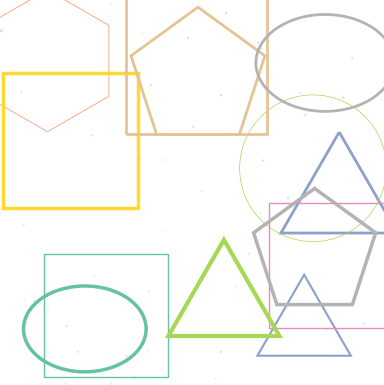[{"shape": "square", "thickness": 1, "radius": 0.8, "center": [0.275, 0.181]}, {"shape": "oval", "thickness": 2.5, "radius": 0.8, "center": [0.22, 0.146]}, {"shape": "hexagon", "thickness": 0.5, "radius": 0.92, "center": [0.123, 0.842]}, {"shape": "triangle", "thickness": 2, "radius": 0.87, "center": [0.881, 0.482]}, {"shape": "triangle", "thickness": 1.5, "radius": 0.7, "center": [0.79, 0.146]}, {"shape": "square", "thickness": 1, "radius": 0.81, "center": [0.86, 0.31]}, {"shape": "triangle", "thickness": 3, "radius": 0.83, "center": [0.582, 0.21]}, {"shape": "circle", "thickness": 0.5, "radius": 0.95, "center": [0.813, 0.563]}, {"shape": "square", "thickness": 2.5, "radius": 0.88, "center": [0.184, 0.635]}, {"shape": "pentagon", "thickness": 2, "radius": 0.91, "center": [0.514, 0.799]}, {"shape": "square", "thickness": 2, "radius": 0.91, "center": [0.511, 0.836]}, {"shape": "pentagon", "thickness": 2.5, "radius": 0.83, "center": [0.817, 0.344]}, {"shape": "oval", "thickness": 2, "radius": 0.9, "center": [0.844, 0.837]}]